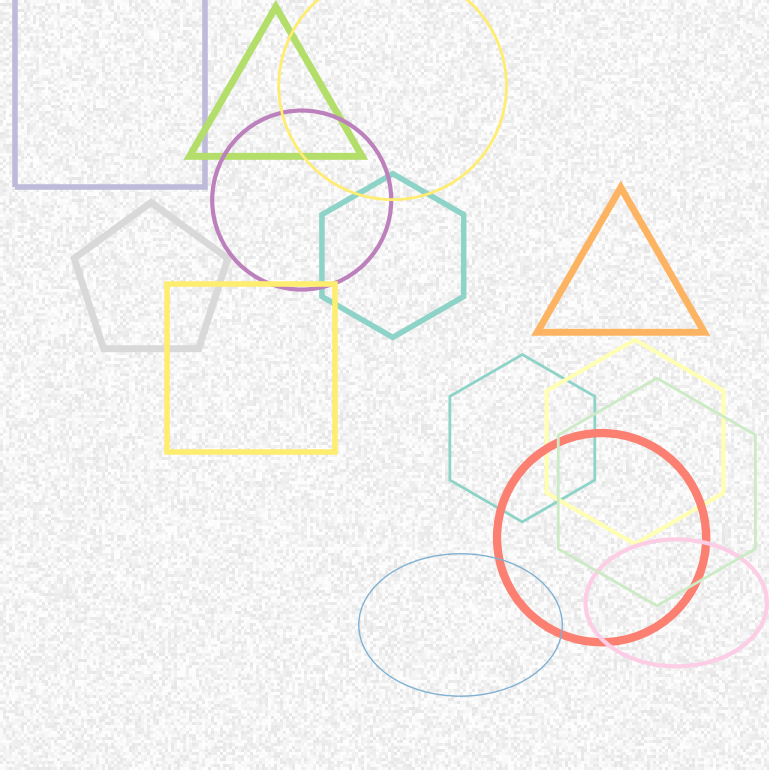[{"shape": "hexagon", "thickness": 1, "radius": 0.54, "center": [0.678, 0.431]}, {"shape": "hexagon", "thickness": 2, "radius": 0.53, "center": [0.51, 0.668]}, {"shape": "hexagon", "thickness": 1.5, "radius": 0.66, "center": [0.825, 0.426]}, {"shape": "square", "thickness": 2, "radius": 0.62, "center": [0.143, 0.881]}, {"shape": "circle", "thickness": 3, "radius": 0.68, "center": [0.781, 0.302]}, {"shape": "oval", "thickness": 0.5, "radius": 0.66, "center": [0.598, 0.188]}, {"shape": "triangle", "thickness": 2.5, "radius": 0.63, "center": [0.806, 0.631]}, {"shape": "triangle", "thickness": 2.5, "radius": 0.65, "center": [0.358, 0.862]}, {"shape": "oval", "thickness": 1.5, "radius": 0.59, "center": [0.878, 0.217]}, {"shape": "pentagon", "thickness": 2.5, "radius": 0.52, "center": [0.196, 0.632]}, {"shape": "circle", "thickness": 1.5, "radius": 0.58, "center": [0.392, 0.74]}, {"shape": "hexagon", "thickness": 1, "radius": 0.74, "center": [0.853, 0.361]}, {"shape": "circle", "thickness": 1, "radius": 0.74, "center": [0.51, 0.889]}, {"shape": "square", "thickness": 2, "radius": 0.55, "center": [0.326, 0.523]}]